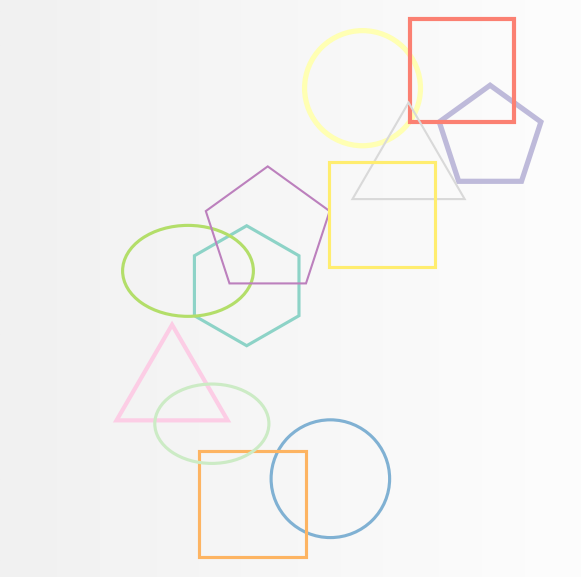[{"shape": "hexagon", "thickness": 1.5, "radius": 0.52, "center": [0.424, 0.504]}, {"shape": "circle", "thickness": 2.5, "radius": 0.5, "center": [0.624, 0.846]}, {"shape": "pentagon", "thickness": 2.5, "radius": 0.46, "center": [0.843, 0.76]}, {"shape": "square", "thickness": 2, "radius": 0.45, "center": [0.795, 0.877]}, {"shape": "circle", "thickness": 1.5, "radius": 0.51, "center": [0.568, 0.17]}, {"shape": "square", "thickness": 1.5, "radius": 0.46, "center": [0.435, 0.127]}, {"shape": "oval", "thickness": 1.5, "radius": 0.56, "center": [0.323, 0.53]}, {"shape": "triangle", "thickness": 2, "radius": 0.55, "center": [0.296, 0.326]}, {"shape": "triangle", "thickness": 1, "radius": 0.56, "center": [0.703, 0.71]}, {"shape": "pentagon", "thickness": 1, "radius": 0.56, "center": [0.461, 0.599]}, {"shape": "oval", "thickness": 1.5, "radius": 0.49, "center": [0.364, 0.265]}, {"shape": "square", "thickness": 1.5, "radius": 0.46, "center": [0.657, 0.628]}]